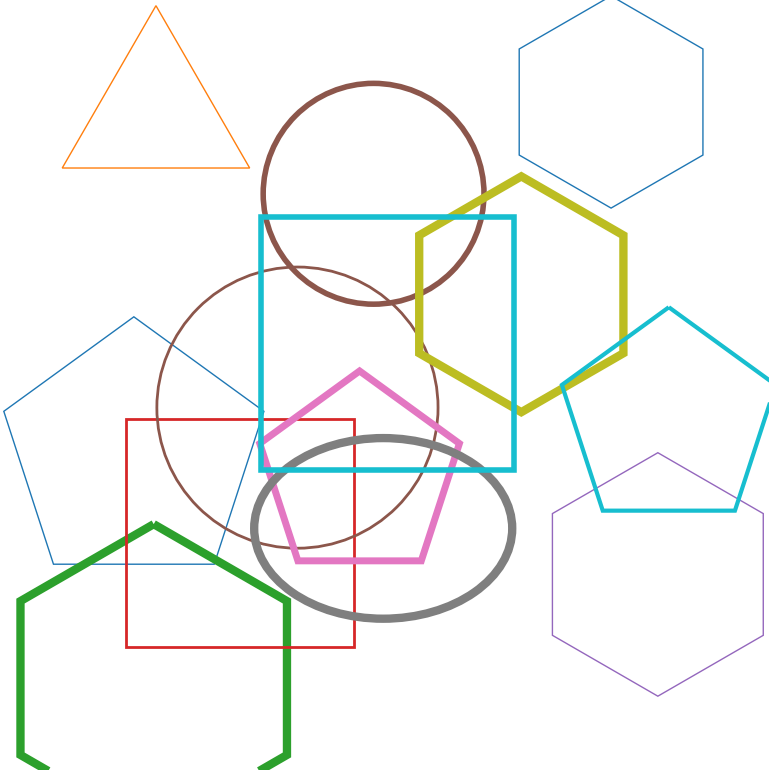[{"shape": "hexagon", "thickness": 0.5, "radius": 0.69, "center": [0.794, 0.868]}, {"shape": "pentagon", "thickness": 0.5, "radius": 0.89, "center": [0.174, 0.411]}, {"shape": "triangle", "thickness": 0.5, "radius": 0.7, "center": [0.203, 0.852]}, {"shape": "hexagon", "thickness": 3, "radius": 1.0, "center": [0.2, 0.119]}, {"shape": "square", "thickness": 1, "radius": 0.74, "center": [0.312, 0.308]}, {"shape": "hexagon", "thickness": 0.5, "radius": 0.79, "center": [0.854, 0.254]}, {"shape": "circle", "thickness": 1, "radius": 0.91, "center": [0.386, 0.471]}, {"shape": "circle", "thickness": 2, "radius": 0.72, "center": [0.485, 0.748]}, {"shape": "pentagon", "thickness": 2.5, "radius": 0.68, "center": [0.467, 0.382]}, {"shape": "oval", "thickness": 3, "radius": 0.84, "center": [0.498, 0.314]}, {"shape": "hexagon", "thickness": 3, "radius": 0.77, "center": [0.677, 0.618]}, {"shape": "pentagon", "thickness": 1.5, "radius": 0.73, "center": [0.869, 0.455]}, {"shape": "square", "thickness": 2, "radius": 0.82, "center": [0.503, 0.554]}]